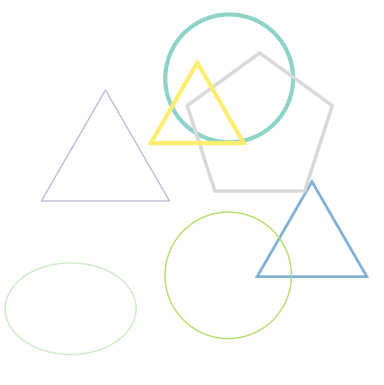[{"shape": "circle", "thickness": 3, "radius": 0.83, "center": [0.595, 0.796]}, {"shape": "triangle", "thickness": 1, "radius": 0.96, "center": [0.274, 0.574]}, {"shape": "triangle", "thickness": 2, "radius": 0.82, "center": [0.81, 0.364]}, {"shape": "circle", "thickness": 1, "radius": 0.82, "center": [0.593, 0.285]}, {"shape": "pentagon", "thickness": 2.5, "radius": 0.99, "center": [0.675, 0.664]}, {"shape": "oval", "thickness": 1, "radius": 0.85, "center": [0.184, 0.198]}, {"shape": "triangle", "thickness": 3, "radius": 0.7, "center": [0.513, 0.698]}]